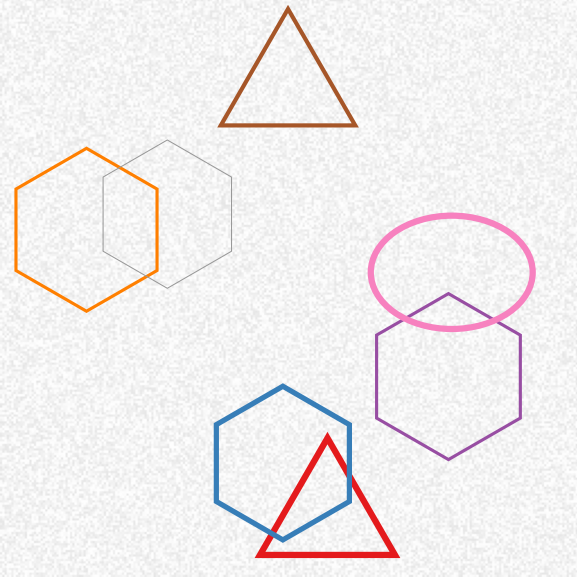[{"shape": "triangle", "thickness": 3, "radius": 0.67, "center": [0.567, 0.106]}, {"shape": "hexagon", "thickness": 2.5, "radius": 0.67, "center": [0.49, 0.197]}, {"shape": "hexagon", "thickness": 1.5, "radius": 0.72, "center": [0.777, 0.347]}, {"shape": "hexagon", "thickness": 1.5, "radius": 0.71, "center": [0.15, 0.601]}, {"shape": "triangle", "thickness": 2, "radius": 0.67, "center": [0.499, 0.849]}, {"shape": "oval", "thickness": 3, "radius": 0.7, "center": [0.782, 0.528]}, {"shape": "hexagon", "thickness": 0.5, "radius": 0.64, "center": [0.29, 0.628]}]